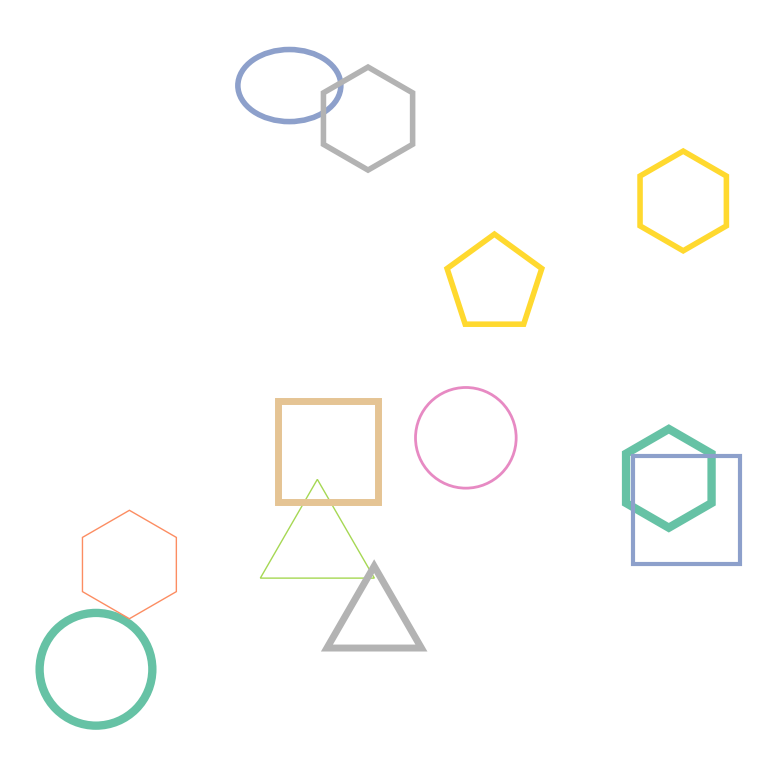[{"shape": "hexagon", "thickness": 3, "radius": 0.32, "center": [0.869, 0.379]}, {"shape": "circle", "thickness": 3, "radius": 0.37, "center": [0.125, 0.131]}, {"shape": "hexagon", "thickness": 0.5, "radius": 0.35, "center": [0.168, 0.267]}, {"shape": "square", "thickness": 1.5, "radius": 0.35, "center": [0.891, 0.337]}, {"shape": "oval", "thickness": 2, "radius": 0.33, "center": [0.376, 0.889]}, {"shape": "circle", "thickness": 1, "radius": 0.33, "center": [0.605, 0.431]}, {"shape": "triangle", "thickness": 0.5, "radius": 0.43, "center": [0.412, 0.292]}, {"shape": "pentagon", "thickness": 2, "radius": 0.32, "center": [0.642, 0.631]}, {"shape": "hexagon", "thickness": 2, "radius": 0.32, "center": [0.887, 0.739]}, {"shape": "square", "thickness": 2.5, "radius": 0.33, "center": [0.426, 0.414]}, {"shape": "triangle", "thickness": 2.5, "radius": 0.35, "center": [0.486, 0.194]}, {"shape": "hexagon", "thickness": 2, "radius": 0.33, "center": [0.478, 0.846]}]